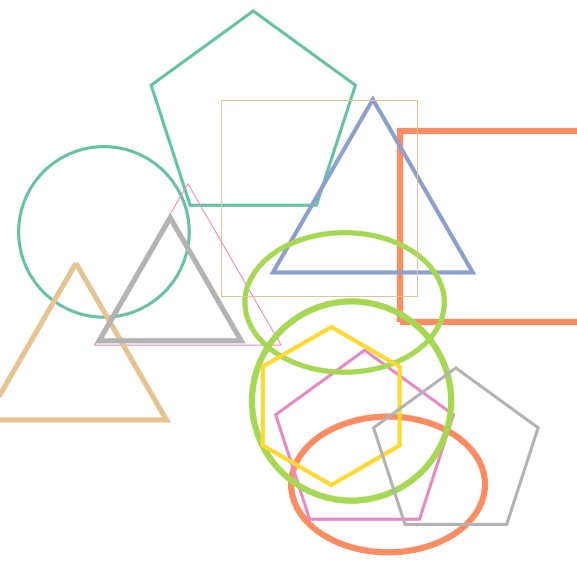[{"shape": "circle", "thickness": 1.5, "radius": 0.74, "center": [0.18, 0.598]}, {"shape": "pentagon", "thickness": 1.5, "radius": 0.93, "center": [0.439, 0.794]}, {"shape": "oval", "thickness": 3, "radius": 0.84, "center": [0.672, 0.16]}, {"shape": "square", "thickness": 3, "radius": 0.83, "center": [0.857, 0.607]}, {"shape": "triangle", "thickness": 2, "radius": 1.0, "center": [0.646, 0.627]}, {"shape": "triangle", "thickness": 0.5, "radius": 0.93, "center": [0.325, 0.495]}, {"shape": "pentagon", "thickness": 1.5, "radius": 0.81, "center": [0.631, 0.231]}, {"shape": "circle", "thickness": 3, "radius": 0.86, "center": [0.609, 0.305]}, {"shape": "oval", "thickness": 2.5, "radius": 0.86, "center": [0.597, 0.475]}, {"shape": "hexagon", "thickness": 2, "radius": 0.68, "center": [0.574, 0.296]}, {"shape": "square", "thickness": 0.5, "radius": 0.85, "center": [0.552, 0.657]}, {"shape": "triangle", "thickness": 2.5, "radius": 0.9, "center": [0.132, 0.362]}, {"shape": "triangle", "thickness": 2.5, "radius": 0.71, "center": [0.295, 0.48]}, {"shape": "pentagon", "thickness": 1.5, "radius": 0.75, "center": [0.789, 0.212]}]